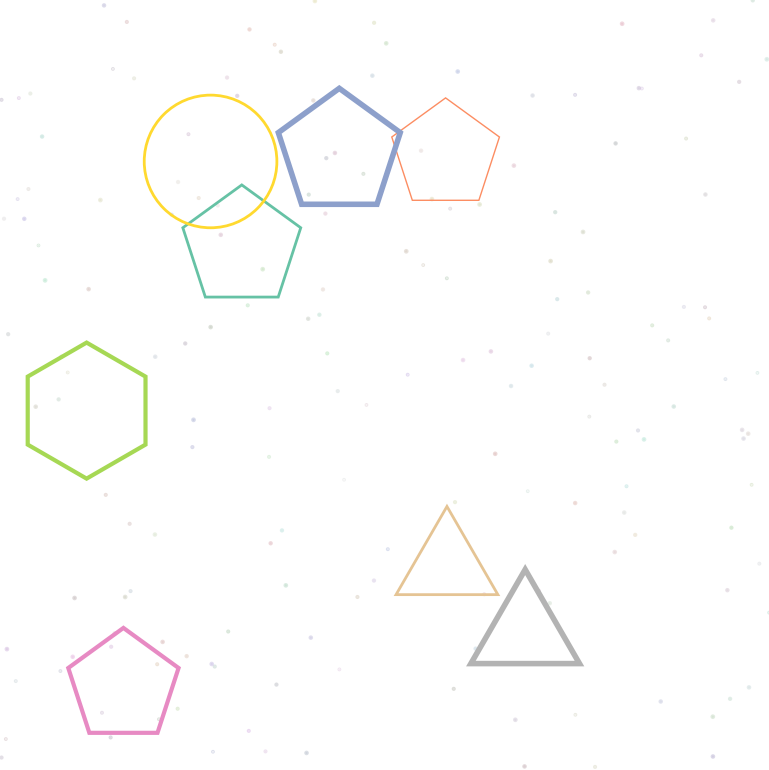[{"shape": "pentagon", "thickness": 1, "radius": 0.4, "center": [0.314, 0.679]}, {"shape": "pentagon", "thickness": 0.5, "radius": 0.37, "center": [0.579, 0.799]}, {"shape": "pentagon", "thickness": 2, "radius": 0.42, "center": [0.441, 0.802]}, {"shape": "pentagon", "thickness": 1.5, "radius": 0.38, "center": [0.16, 0.109]}, {"shape": "hexagon", "thickness": 1.5, "radius": 0.44, "center": [0.112, 0.467]}, {"shape": "circle", "thickness": 1, "radius": 0.43, "center": [0.273, 0.79]}, {"shape": "triangle", "thickness": 1, "radius": 0.38, "center": [0.58, 0.266]}, {"shape": "triangle", "thickness": 2, "radius": 0.41, "center": [0.682, 0.179]}]